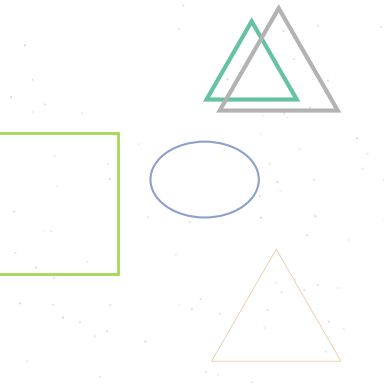[{"shape": "triangle", "thickness": 3, "radius": 0.68, "center": [0.654, 0.809]}, {"shape": "oval", "thickness": 1.5, "radius": 0.7, "center": [0.532, 0.534]}, {"shape": "square", "thickness": 2, "radius": 0.92, "center": [0.122, 0.471]}, {"shape": "triangle", "thickness": 0.5, "radius": 0.97, "center": [0.718, 0.159]}, {"shape": "triangle", "thickness": 3, "radius": 0.89, "center": [0.724, 0.801]}]